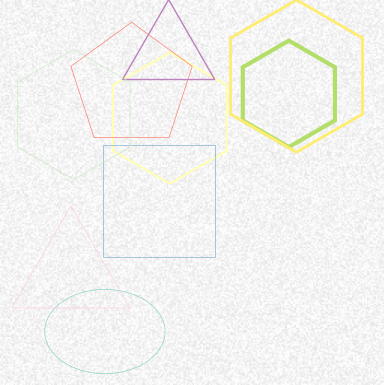[{"shape": "oval", "thickness": 0.5, "radius": 0.78, "center": [0.272, 0.139]}, {"shape": "hexagon", "thickness": 1.5, "radius": 0.85, "center": [0.441, 0.693]}, {"shape": "pentagon", "thickness": 0.5, "radius": 0.83, "center": [0.342, 0.777]}, {"shape": "square", "thickness": 0.5, "radius": 0.73, "center": [0.412, 0.477]}, {"shape": "hexagon", "thickness": 3, "radius": 0.69, "center": [0.75, 0.756]}, {"shape": "triangle", "thickness": 0.5, "radius": 0.88, "center": [0.184, 0.289]}, {"shape": "triangle", "thickness": 1, "radius": 0.69, "center": [0.438, 0.863]}, {"shape": "hexagon", "thickness": 0.5, "radius": 0.84, "center": [0.192, 0.702]}, {"shape": "hexagon", "thickness": 2, "radius": 0.99, "center": [0.77, 0.802]}]